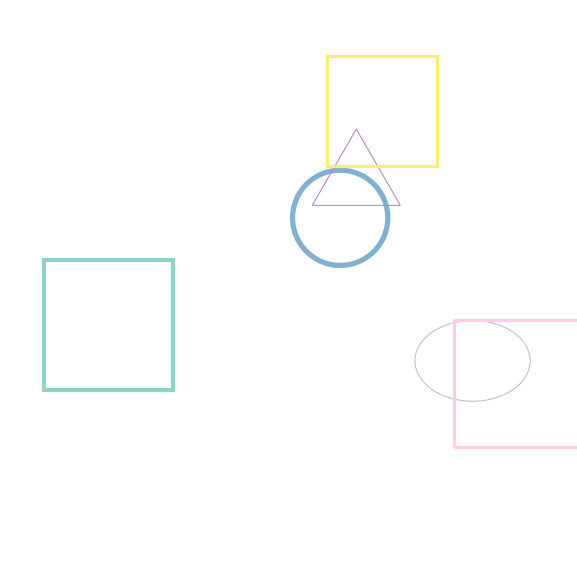[{"shape": "square", "thickness": 2, "radius": 0.56, "center": [0.188, 0.437]}, {"shape": "oval", "thickness": 0.5, "radius": 0.5, "center": [0.818, 0.374]}, {"shape": "circle", "thickness": 2.5, "radius": 0.41, "center": [0.589, 0.622]}, {"shape": "square", "thickness": 1.5, "radius": 0.55, "center": [0.897, 0.335]}, {"shape": "triangle", "thickness": 0.5, "radius": 0.44, "center": [0.617, 0.688]}, {"shape": "square", "thickness": 1.5, "radius": 0.48, "center": [0.661, 0.807]}]